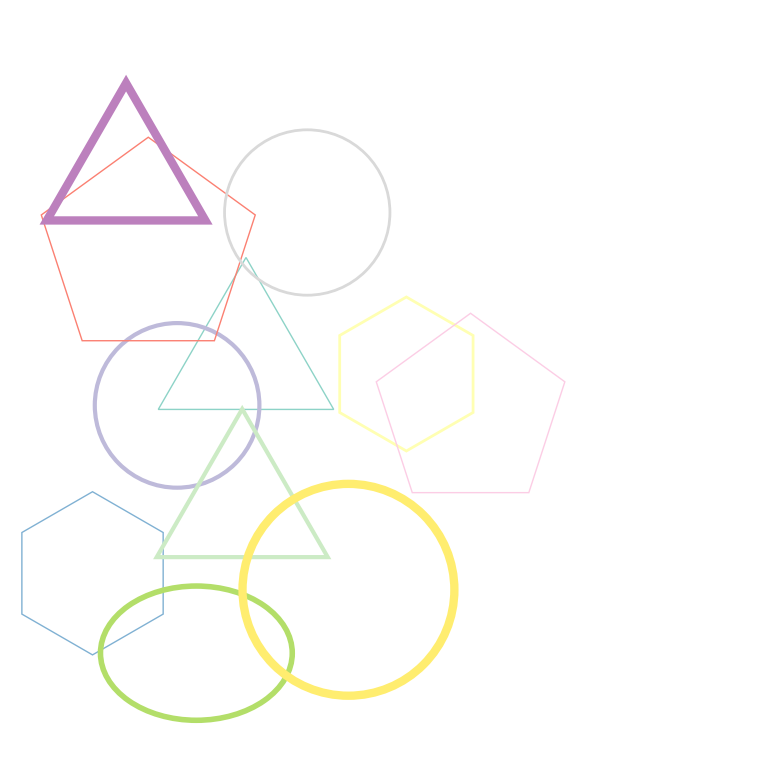[{"shape": "triangle", "thickness": 0.5, "radius": 0.66, "center": [0.319, 0.534]}, {"shape": "hexagon", "thickness": 1, "radius": 0.5, "center": [0.528, 0.514]}, {"shape": "circle", "thickness": 1.5, "radius": 0.53, "center": [0.23, 0.474]}, {"shape": "pentagon", "thickness": 0.5, "radius": 0.73, "center": [0.193, 0.676]}, {"shape": "hexagon", "thickness": 0.5, "radius": 0.53, "center": [0.12, 0.255]}, {"shape": "oval", "thickness": 2, "radius": 0.62, "center": [0.255, 0.152]}, {"shape": "pentagon", "thickness": 0.5, "radius": 0.64, "center": [0.611, 0.464]}, {"shape": "circle", "thickness": 1, "radius": 0.54, "center": [0.399, 0.724]}, {"shape": "triangle", "thickness": 3, "radius": 0.59, "center": [0.164, 0.773]}, {"shape": "triangle", "thickness": 1.5, "radius": 0.64, "center": [0.315, 0.341]}, {"shape": "circle", "thickness": 3, "radius": 0.69, "center": [0.453, 0.234]}]